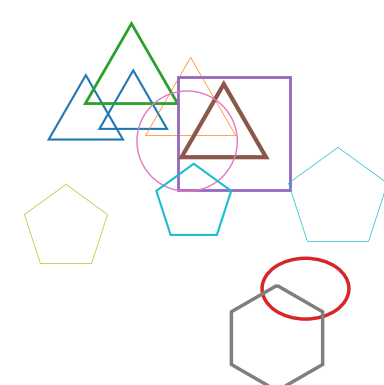[{"shape": "triangle", "thickness": 1.5, "radius": 0.56, "center": [0.223, 0.693]}, {"shape": "triangle", "thickness": 1.5, "radius": 0.51, "center": [0.346, 0.716]}, {"shape": "triangle", "thickness": 0.5, "radius": 0.68, "center": [0.495, 0.715]}, {"shape": "triangle", "thickness": 2, "radius": 0.69, "center": [0.342, 0.8]}, {"shape": "oval", "thickness": 2.5, "radius": 0.56, "center": [0.793, 0.25]}, {"shape": "square", "thickness": 2, "radius": 0.73, "center": [0.607, 0.653]}, {"shape": "triangle", "thickness": 3, "radius": 0.63, "center": [0.581, 0.655]}, {"shape": "circle", "thickness": 1, "radius": 0.65, "center": [0.486, 0.633]}, {"shape": "hexagon", "thickness": 2.5, "radius": 0.68, "center": [0.72, 0.122]}, {"shape": "pentagon", "thickness": 0.5, "radius": 0.57, "center": [0.171, 0.408]}, {"shape": "pentagon", "thickness": 1.5, "radius": 0.51, "center": [0.503, 0.473]}, {"shape": "pentagon", "thickness": 0.5, "radius": 0.68, "center": [0.878, 0.482]}]